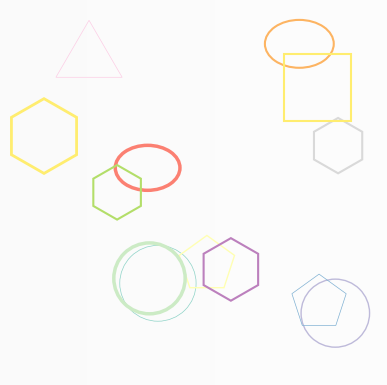[{"shape": "circle", "thickness": 0.5, "radius": 0.49, "center": [0.408, 0.264]}, {"shape": "pentagon", "thickness": 1, "radius": 0.37, "center": [0.534, 0.313]}, {"shape": "circle", "thickness": 1, "radius": 0.44, "center": [0.865, 0.187]}, {"shape": "oval", "thickness": 2.5, "radius": 0.42, "center": [0.381, 0.564]}, {"shape": "pentagon", "thickness": 0.5, "radius": 0.37, "center": [0.823, 0.214]}, {"shape": "oval", "thickness": 1.5, "radius": 0.44, "center": [0.772, 0.886]}, {"shape": "hexagon", "thickness": 1.5, "radius": 0.35, "center": [0.302, 0.5]}, {"shape": "triangle", "thickness": 0.5, "radius": 0.49, "center": [0.23, 0.849]}, {"shape": "hexagon", "thickness": 1.5, "radius": 0.36, "center": [0.873, 0.622]}, {"shape": "hexagon", "thickness": 1.5, "radius": 0.41, "center": [0.596, 0.3]}, {"shape": "circle", "thickness": 2.5, "radius": 0.46, "center": [0.386, 0.277]}, {"shape": "square", "thickness": 1.5, "radius": 0.43, "center": [0.819, 0.772]}, {"shape": "hexagon", "thickness": 2, "radius": 0.49, "center": [0.114, 0.647]}]